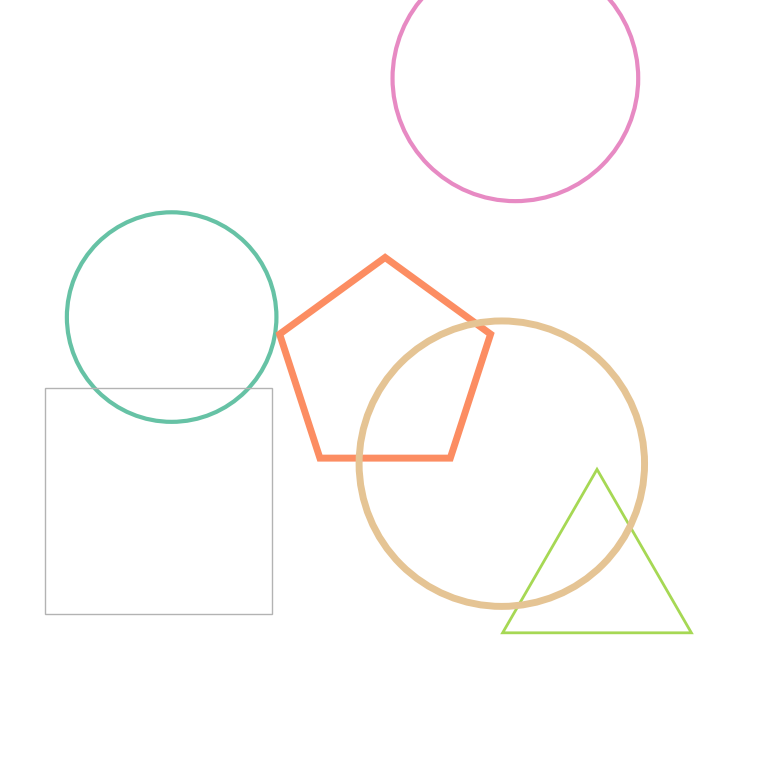[{"shape": "circle", "thickness": 1.5, "radius": 0.68, "center": [0.223, 0.588]}, {"shape": "pentagon", "thickness": 2.5, "radius": 0.72, "center": [0.5, 0.522]}, {"shape": "circle", "thickness": 1.5, "radius": 0.8, "center": [0.669, 0.898]}, {"shape": "triangle", "thickness": 1, "radius": 0.71, "center": [0.775, 0.249]}, {"shape": "circle", "thickness": 2.5, "radius": 0.93, "center": [0.652, 0.398]}, {"shape": "square", "thickness": 0.5, "radius": 0.74, "center": [0.206, 0.349]}]